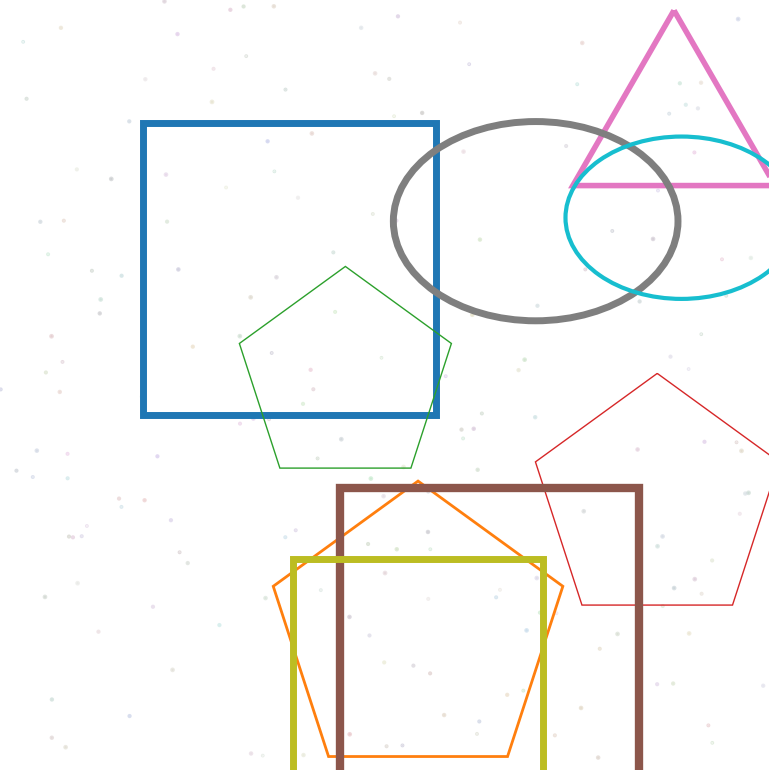[{"shape": "square", "thickness": 2.5, "radius": 0.95, "center": [0.376, 0.651]}, {"shape": "pentagon", "thickness": 1, "radius": 0.99, "center": [0.543, 0.177]}, {"shape": "pentagon", "thickness": 0.5, "radius": 0.72, "center": [0.449, 0.509]}, {"shape": "pentagon", "thickness": 0.5, "radius": 0.83, "center": [0.854, 0.349]}, {"shape": "square", "thickness": 3, "radius": 0.97, "center": [0.636, 0.172]}, {"shape": "triangle", "thickness": 2, "radius": 0.76, "center": [0.875, 0.835]}, {"shape": "oval", "thickness": 2.5, "radius": 0.92, "center": [0.696, 0.713]}, {"shape": "square", "thickness": 2.5, "radius": 0.81, "center": [0.543, 0.111]}, {"shape": "oval", "thickness": 1.5, "radius": 0.75, "center": [0.885, 0.717]}]